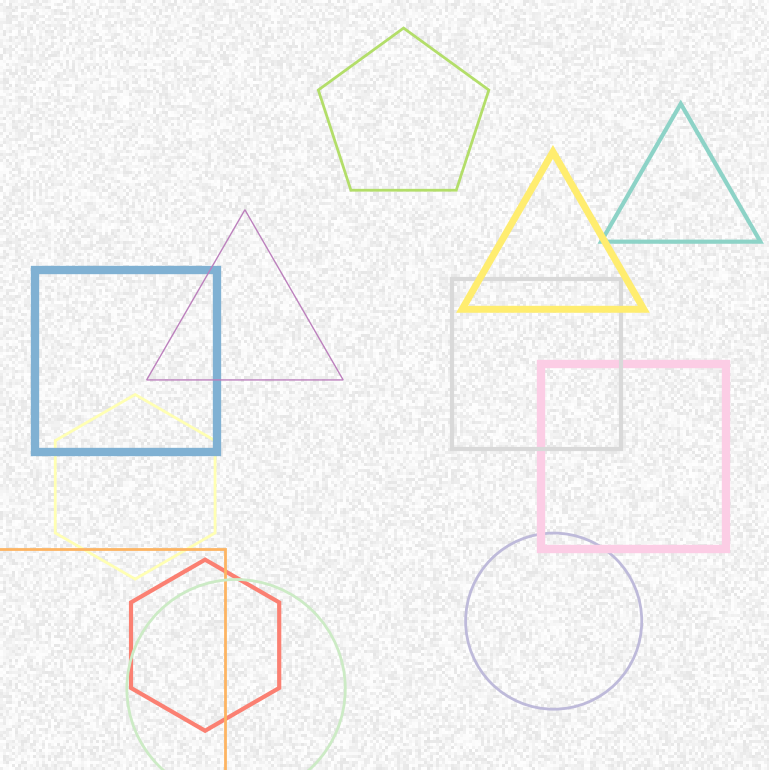[{"shape": "triangle", "thickness": 1.5, "radius": 0.6, "center": [0.884, 0.746]}, {"shape": "hexagon", "thickness": 1, "radius": 0.6, "center": [0.176, 0.368]}, {"shape": "circle", "thickness": 1, "radius": 0.57, "center": [0.719, 0.193]}, {"shape": "hexagon", "thickness": 1.5, "radius": 0.56, "center": [0.266, 0.162]}, {"shape": "square", "thickness": 3, "radius": 0.59, "center": [0.164, 0.532]}, {"shape": "square", "thickness": 1, "radius": 0.74, "center": [0.144, 0.139]}, {"shape": "pentagon", "thickness": 1, "radius": 0.58, "center": [0.524, 0.847]}, {"shape": "square", "thickness": 3, "radius": 0.6, "center": [0.823, 0.407]}, {"shape": "square", "thickness": 1.5, "radius": 0.55, "center": [0.697, 0.527]}, {"shape": "triangle", "thickness": 0.5, "radius": 0.74, "center": [0.318, 0.58]}, {"shape": "circle", "thickness": 1, "radius": 0.71, "center": [0.307, 0.106]}, {"shape": "triangle", "thickness": 2.5, "radius": 0.68, "center": [0.718, 0.666]}]